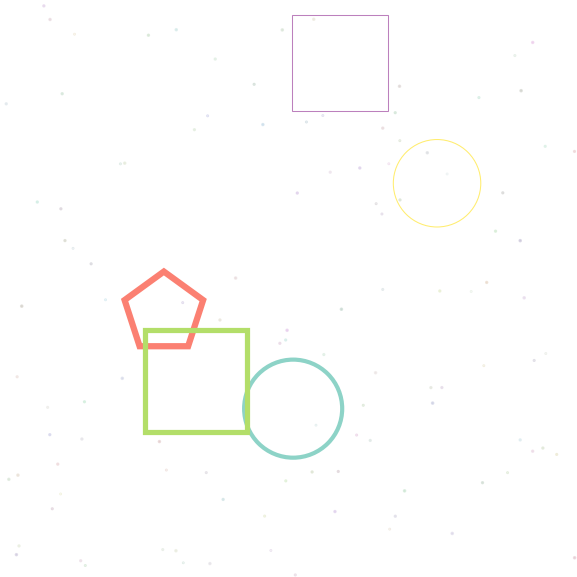[{"shape": "circle", "thickness": 2, "radius": 0.42, "center": [0.508, 0.292]}, {"shape": "pentagon", "thickness": 3, "radius": 0.36, "center": [0.284, 0.457]}, {"shape": "square", "thickness": 2.5, "radius": 0.44, "center": [0.34, 0.339]}, {"shape": "square", "thickness": 0.5, "radius": 0.41, "center": [0.589, 0.89]}, {"shape": "circle", "thickness": 0.5, "radius": 0.38, "center": [0.757, 0.682]}]